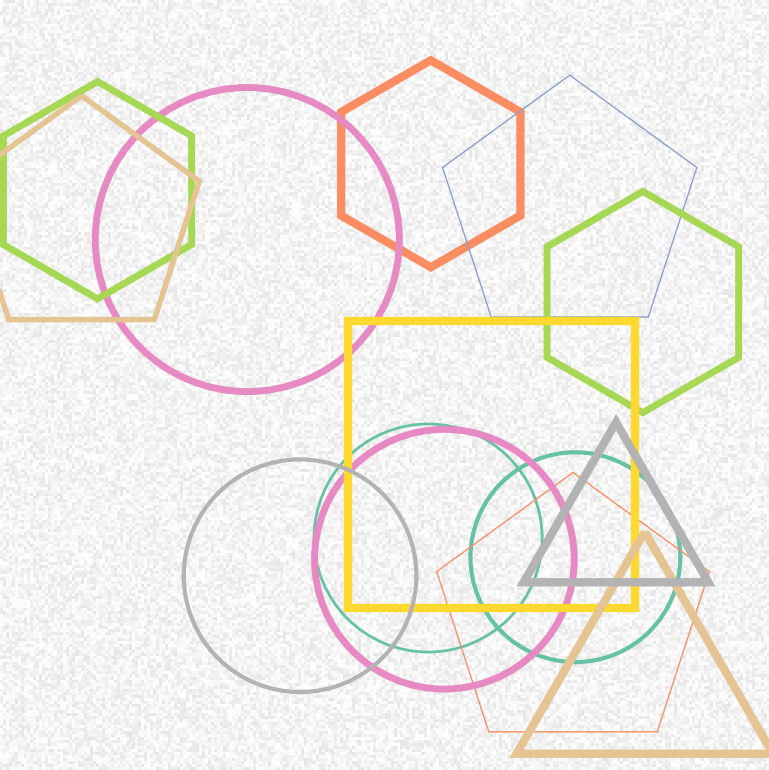[{"shape": "circle", "thickness": 1.5, "radius": 0.68, "center": [0.747, 0.276]}, {"shape": "circle", "thickness": 1, "radius": 0.74, "center": [0.556, 0.301]}, {"shape": "pentagon", "thickness": 0.5, "radius": 0.93, "center": [0.744, 0.2]}, {"shape": "hexagon", "thickness": 3, "radius": 0.67, "center": [0.559, 0.787]}, {"shape": "pentagon", "thickness": 0.5, "radius": 0.87, "center": [0.74, 0.729]}, {"shape": "circle", "thickness": 2.5, "radius": 0.84, "center": [0.577, 0.274]}, {"shape": "circle", "thickness": 2.5, "radius": 0.99, "center": [0.321, 0.689]}, {"shape": "hexagon", "thickness": 2.5, "radius": 0.71, "center": [0.127, 0.753]}, {"shape": "hexagon", "thickness": 2.5, "radius": 0.72, "center": [0.835, 0.608]}, {"shape": "square", "thickness": 3, "radius": 0.93, "center": [0.638, 0.397]}, {"shape": "triangle", "thickness": 3, "radius": 0.96, "center": [0.837, 0.117]}, {"shape": "pentagon", "thickness": 2, "radius": 0.8, "center": [0.106, 0.715]}, {"shape": "triangle", "thickness": 3, "radius": 0.69, "center": [0.8, 0.313]}, {"shape": "circle", "thickness": 1.5, "radius": 0.76, "center": [0.39, 0.252]}]